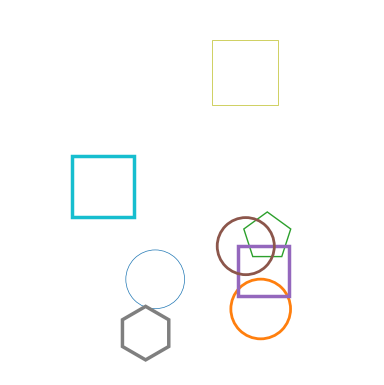[{"shape": "circle", "thickness": 0.5, "radius": 0.38, "center": [0.403, 0.275]}, {"shape": "circle", "thickness": 2, "radius": 0.39, "center": [0.677, 0.197]}, {"shape": "pentagon", "thickness": 1, "radius": 0.32, "center": [0.694, 0.385]}, {"shape": "square", "thickness": 2.5, "radius": 0.33, "center": [0.684, 0.296]}, {"shape": "circle", "thickness": 2, "radius": 0.37, "center": [0.638, 0.361]}, {"shape": "hexagon", "thickness": 2.5, "radius": 0.35, "center": [0.378, 0.135]}, {"shape": "square", "thickness": 0.5, "radius": 0.42, "center": [0.636, 0.812]}, {"shape": "square", "thickness": 2.5, "radius": 0.4, "center": [0.267, 0.516]}]